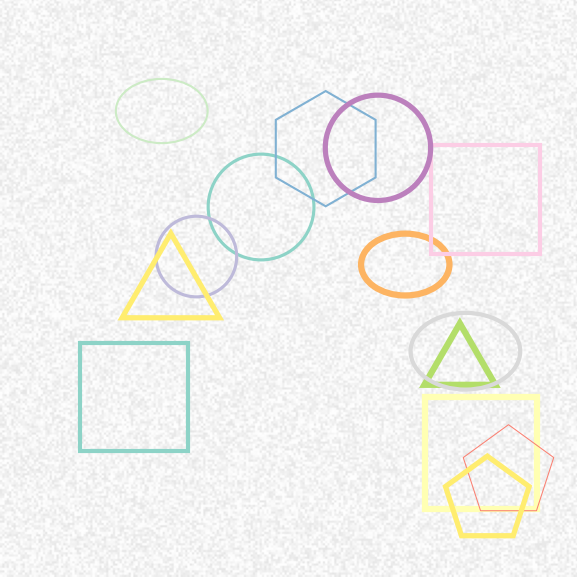[{"shape": "circle", "thickness": 1.5, "radius": 0.46, "center": [0.452, 0.641]}, {"shape": "square", "thickness": 2, "radius": 0.47, "center": [0.233, 0.312]}, {"shape": "square", "thickness": 3, "radius": 0.49, "center": [0.833, 0.214]}, {"shape": "circle", "thickness": 1.5, "radius": 0.35, "center": [0.34, 0.555]}, {"shape": "pentagon", "thickness": 0.5, "radius": 0.41, "center": [0.881, 0.181]}, {"shape": "hexagon", "thickness": 1, "radius": 0.5, "center": [0.564, 0.742]}, {"shape": "oval", "thickness": 3, "radius": 0.38, "center": [0.702, 0.541]}, {"shape": "triangle", "thickness": 3, "radius": 0.35, "center": [0.796, 0.368]}, {"shape": "square", "thickness": 2, "radius": 0.47, "center": [0.841, 0.654]}, {"shape": "oval", "thickness": 2, "radius": 0.47, "center": [0.806, 0.391]}, {"shape": "circle", "thickness": 2.5, "radius": 0.46, "center": [0.654, 0.743]}, {"shape": "oval", "thickness": 1, "radius": 0.4, "center": [0.28, 0.807]}, {"shape": "pentagon", "thickness": 2.5, "radius": 0.38, "center": [0.844, 0.133]}, {"shape": "triangle", "thickness": 2.5, "radius": 0.49, "center": [0.296, 0.498]}]